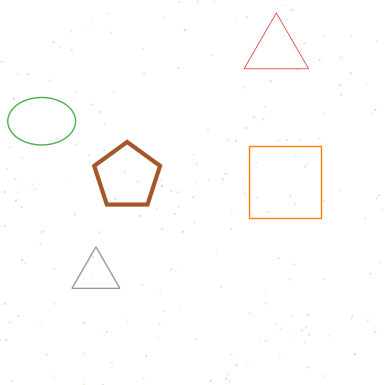[{"shape": "triangle", "thickness": 0.5, "radius": 0.48, "center": [0.718, 0.87]}, {"shape": "oval", "thickness": 1, "radius": 0.44, "center": [0.108, 0.685]}, {"shape": "square", "thickness": 1, "radius": 0.47, "center": [0.741, 0.527]}, {"shape": "pentagon", "thickness": 3, "radius": 0.45, "center": [0.33, 0.541]}, {"shape": "triangle", "thickness": 1, "radius": 0.36, "center": [0.249, 0.287]}]